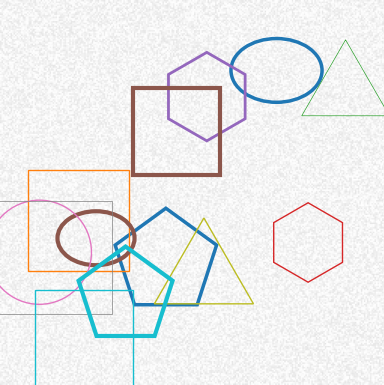[{"shape": "pentagon", "thickness": 2.5, "radius": 0.69, "center": [0.431, 0.321]}, {"shape": "oval", "thickness": 2.5, "radius": 0.59, "center": [0.718, 0.817]}, {"shape": "square", "thickness": 1, "radius": 0.66, "center": [0.205, 0.427]}, {"shape": "triangle", "thickness": 0.5, "radius": 0.66, "center": [0.898, 0.765]}, {"shape": "hexagon", "thickness": 1, "radius": 0.52, "center": [0.8, 0.37]}, {"shape": "hexagon", "thickness": 2, "radius": 0.57, "center": [0.537, 0.749]}, {"shape": "oval", "thickness": 3, "radius": 0.5, "center": [0.249, 0.381]}, {"shape": "square", "thickness": 3, "radius": 0.57, "center": [0.459, 0.658]}, {"shape": "circle", "thickness": 1, "radius": 0.68, "center": [0.102, 0.345]}, {"shape": "square", "thickness": 0.5, "radius": 0.74, "center": [0.143, 0.332]}, {"shape": "triangle", "thickness": 1, "radius": 0.74, "center": [0.53, 0.285]}, {"shape": "pentagon", "thickness": 3, "radius": 0.64, "center": [0.326, 0.231]}, {"shape": "square", "thickness": 1, "radius": 0.64, "center": [0.218, 0.12]}]